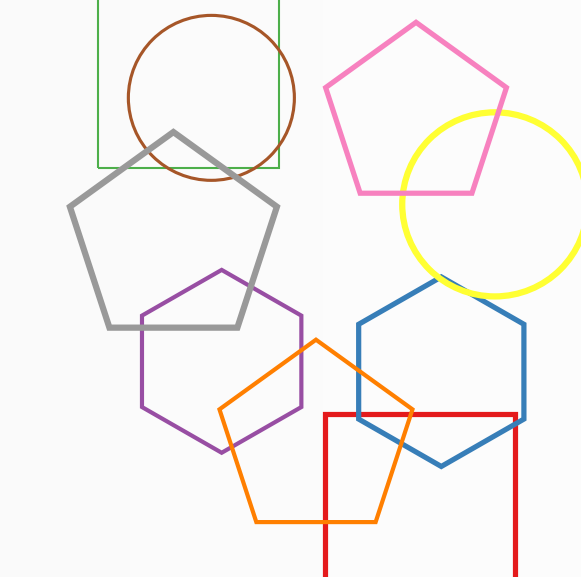[{"shape": "square", "thickness": 2.5, "radius": 0.82, "center": [0.722, 0.119]}, {"shape": "hexagon", "thickness": 2.5, "radius": 0.82, "center": [0.759, 0.356]}, {"shape": "square", "thickness": 1, "radius": 0.78, "center": [0.324, 0.864]}, {"shape": "hexagon", "thickness": 2, "radius": 0.79, "center": [0.381, 0.373]}, {"shape": "pentagon", "thickness": 2, "radius": 0.87, "center": [0.544, 0.236]}, {"shape": "circle", "thickness": 3, "radius": 0.8, "center": [0.851, 0.645]}, {"shape": "circle", "thickness": 1.5, "radius": 0.71, "center": [0.364, 0.83]}, {"shape": "pentagon", "thickness": 2.5, "radius": 0.82, "center": [0.716, 0.797]}, {"shape": "pentagon", "thickness": 3, "radius": 0.94, "center": [0.298, 0.583]}]